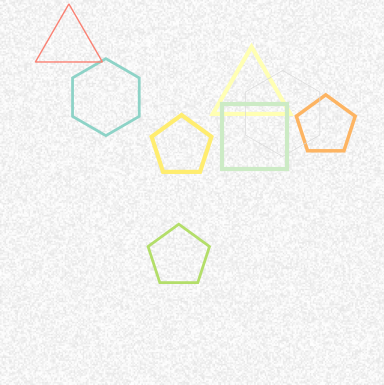[{"shape": "hexagon", "thickness": 2, "radius": 0.5, "center": [0.275, 0.748]}, {"shape": "triangle", "thickness": 3, "radius": 0.58, "center": [0.653, 0.762]}, {"shape": "triangle", "thickness": 1, "radius": 0.5, "center": [0.179, 0.889]}, {"shape": "pentagon", "thickness": 2.5, "radius": 0.4, "center": [0.846, 0.673]}, {"shape": "pentagon", "thickness": 2, "radius": 0.42, "center": [0.464, 0.334]}, {"shape": "hexagon", "thickness": 0.5, "radius": 0.56, "center": [0.734, 0.705]}, {"shape": "square", "thickness": 3, "radius": 0.42, "center": [0.661, 0.645]}, {"shape": "pentagon", "thickness": 3, "radius": 0.41, "center": [0.472, 0.62]}]